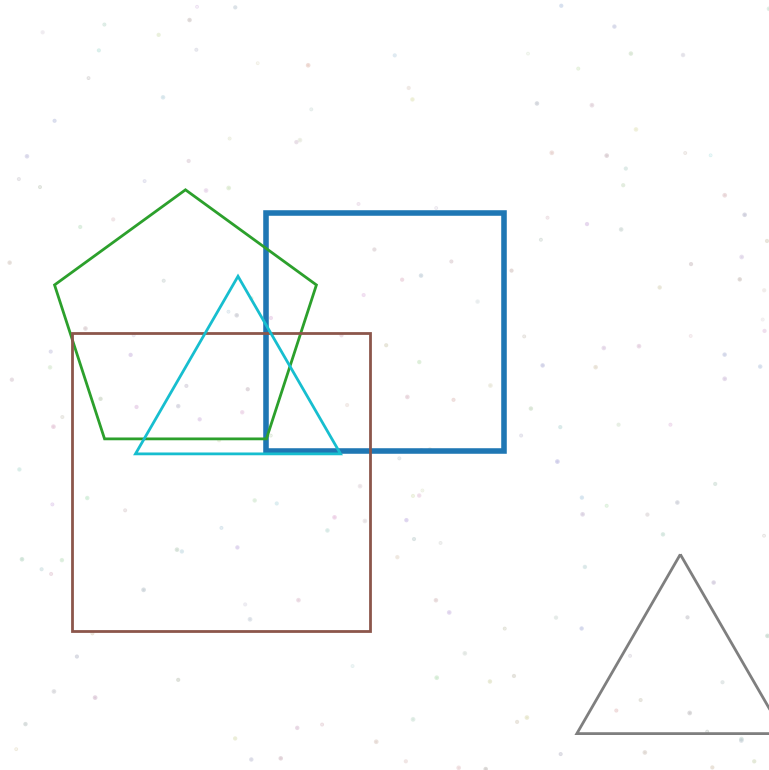[{"shape": "square", "thickness": 2, "radius": 0.77, "center": [0.5, 0.569]}, {"shape": "pentagon", "thickness": 1, "radius": 0.89, "center": [0.241, 0.575]}, {"shape": "square", "thickness": 1, "radius": 0.97, "center": [0.287, 0.374]}, {"shape": "triangle", "thickness": 1, "radius": 0.78, "center": [0.884, 0.125]}, {"shape": "triangle", "thickness": 1, "radius": 0.77, "center": [0.309, 0.487]}]